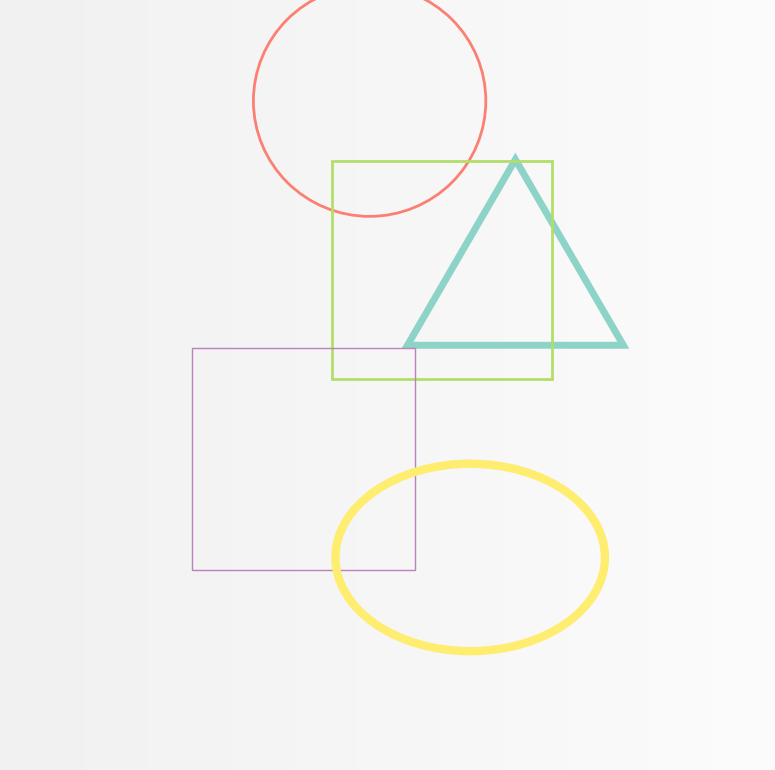[{"shape": "triangle", "thickness": 2.5, "radius": 0.8, "center": [0.665, 0.632]}, {"shape": "circle", "thickness": 1, "radius": 0.75, "center": [0.477, 0.869]}, {"shape": "square", "thickness": 1, "radius": 0.71, "center": [0.571, 0.649]}, {"shape": "square", "thickness": 0.5, "radius": 0.72, "center": [0.392, 0.404]}, {"shape": "oval", "thickness": 3, "radius": 0.87, "center": [0.607, 0.276]}]